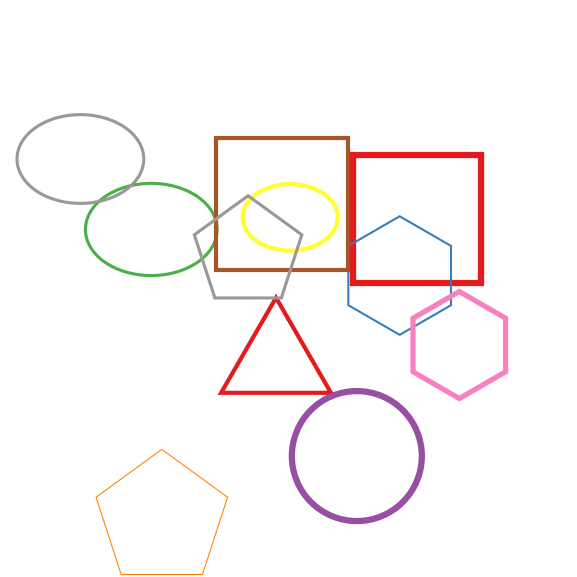[{"shape": "square", "thickness": 3, "radius": 0.55, "center": [0.722, 0.619]}, {"shape": "triangle", "thickness": 2, "radius": 0.55, "center": [0.478, 0.374]}, {"shape": "hexagon", "thickness": 1, "radius": 0.51, "center": [0.692, 0.522]}, {"shape": "oval", "thickness": 1.5, "radius": 0.57, "center": [0.262, 0.602]}, {"shape": "circle", "thickness": 3, "radius": 0.56, "center": [0.618, 0.209]}, {"shape": "pentagon", "thickness": 0.5, "radius": 0.6, "center": [0.28, 0.101]}, {"shape": "oval", "thickness": 2, "radius": 0.41, "center": [0.502, 0.623]}, {"shape": "square", "thickness": 2, "radius": 0.57, "center": [0.488, 0.646]}, {"shape": "hexagon", "thickness": 2.5, "radius": 0.46, "center": [0.795, 0.402]}, {"shape": "oval", "thickness": 1.5, "radius": 0.55, "center": [0.139, 0.724]}, {"shape": "pentagon", "thickness": 1.5, "radius": 0.49, "center": [0.43, 0.562]}]